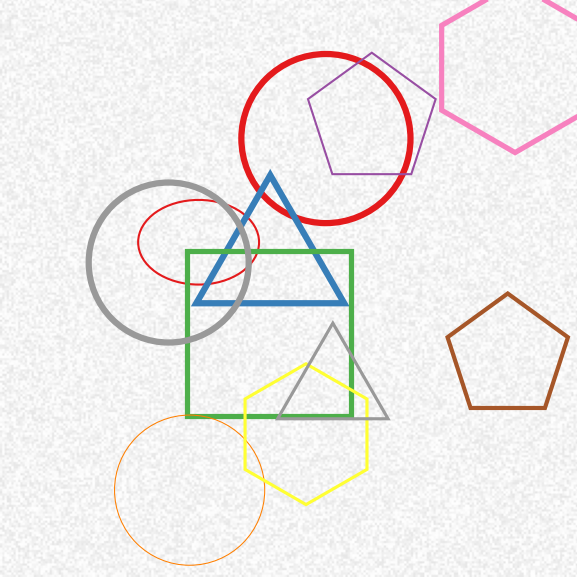[{"shape": "oval", "thickness": 1, "radius": 0.52, "center": [0.344, 0.58]}, {"shape": "circle", "thickness": 3, "radius": 0.73, "center": [0.564, 0.759]}, {"shape": "triangle", "thickness": 3, "radius": 0.74, "center": [0.468, 0.548]}, {"shape": "square", "thickness": 2.5, "radius": 0.71, "center": [0.466, 0.422]}, {"shape": "pentagon", "thickness": 1, "radius": 0.58, "center": [0.644, 0.792]}, {"shape": "circle", "thickness": 0.5, "radius": 0.65, "center": [0.328, 0.15]}, {"shape": "hexagon", "thickness": 1.5, "radius": 0.61, "center": [0.53, 0.247]}, {"shape": "pentagon", "thickness": 2, "radius": 0.55, "center": [0.879, 0.381]}, {"shape": "hexagon", "thickness": 2.5, "radius": 0.73, "center": [0.892, 0.882]}, {"shape": "circle", "thickness": 3, "radius": 0.69, "center": [0.292, 0.545]}, {"shape": "triangle", "thickness": 1.5, "radius": 0.55, "center": [0.576, 0.329]}]